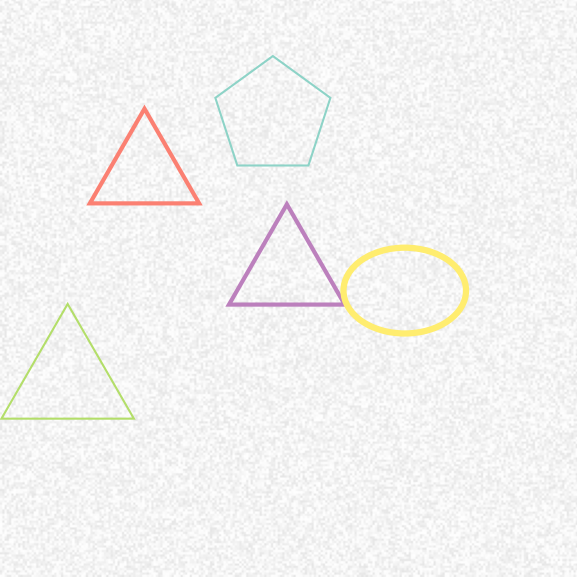[{"shape": "pentagon", "thickness": 1, "radius": 0.52, "center": [0.472, 0.797]}, {"shape": "triangle", "thickness": 2, "radius": 0.55, "center": [0.25, 0.702]}, {"shape": "triangle", "thickness": 1, "radius": 0.66, "center": [0.117, 0.34]}, {"shape": "triangle", "thickness": 2, "radius": 0.58, "center": [0.497, 0.53]}, {"shape": "oval", "thickness": 3, "radius": 0.53, "center": [0.701, 0.496]}]